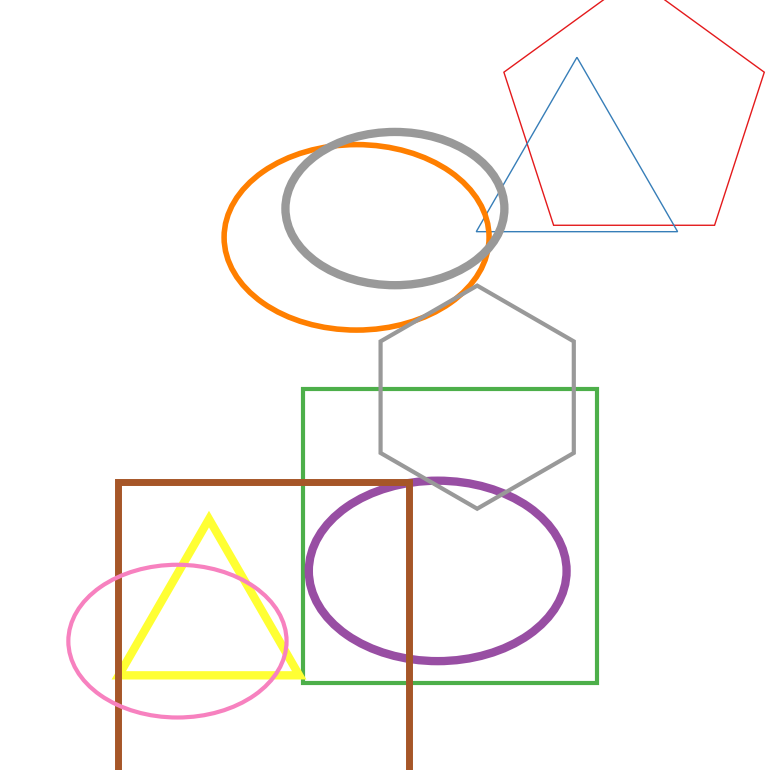[{"shape": "pentagon", "thickness": 0.5, "radius": 0.89, "center": [0.823, 0.851]}, {"shape": "triangle", "thickness": 0.5, "radius": 0.75, "center": [0.749, 0.775]}, {"shape": "square", "thickness": 1.5, "radius": 0.95, "center": [0.585, 0.304]}, {"shape": "oval", "thickness": 3, "radius": 0.84, "center": [0.568, 0.259]}, {"shape": "oval", "thickness": 2, "radius": 0.86, "center": [0.463, 0.692]}, {"shape": "triangle", "thickness": 3, "radius": 0.68, "center": [0.271, 0.191]}, {"shape": "square", "thickness": 2.5, "radius": 0.95, "center": [0.342, 0.185]}, {"shape": "oval", "thickness": 1.5, "radius": 0.71, "center": [0.23, 0.167]}, {"shape": "oval", "thickness": 3, "radius": 0.71, "center": [0.513, 0.729]}, {"shape": "hexagon", "thickness": 1.5, "radius": 0.72, "center": [0.62, 0.484]}]